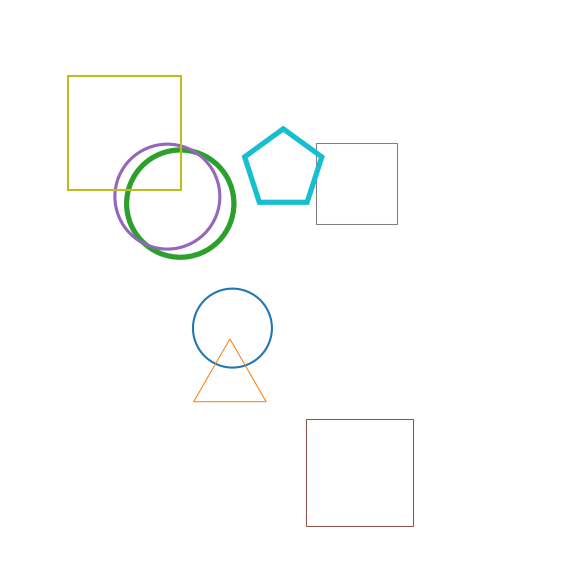[{"shape": "circle", "thickness": 1, "radius": 0.34, "center": [0.403, 0.431]}, {"shape": "triangle", "thickness": 0.5, "radius": 0.36, "center": [0.398, 0.34]}, {"shape": "circle", "thickness": 2.5, "radius": 0.46, "center": [0.312, 0.647]}, {"shape": "circle", "thickness": 1.5, "radius": 0.45, "center": [0.29, 0.659]}, {"shape": "square", "thickness": 0.5, "radius": 0.46, "center": [0.623, 0.181]}, {"shape": "square", "thickness": 0.5, "radius": 0.35, "center": [0.618, 0.681]}, {"shape": "square", "thickness": 1, "radius": 0.49, "center": [0.216, 0.769]}, {"shape": "pentagon", "thickness": 2.5, "radius": 0.35, "center": [0.49, 0.706]}]